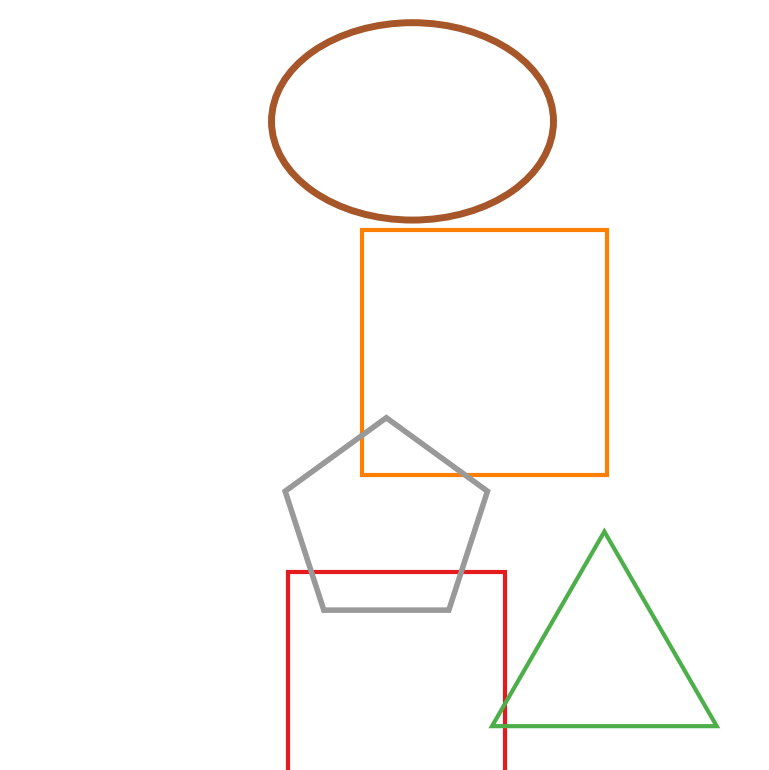[{"shape": "square", "thickness": 1.5, "radius": 0.71, "center": [0.515, 0.117]}, {"shape": "triangle", "thickness": 1.5, "radius": 0.84, "center": [0.785, 0.141]}, {"shape": "square", "thickness": 1.5, "radius": 0.8, "center": [0.629, 0.542]}, {"shape": "oval", "thickness": 2.5, "radius": 0.92, "center": [0.536, 0.842]}, {"shape": "pentagon", "thickness": 2, "radius": 0.69, "center": [0.502, 0.319]}]